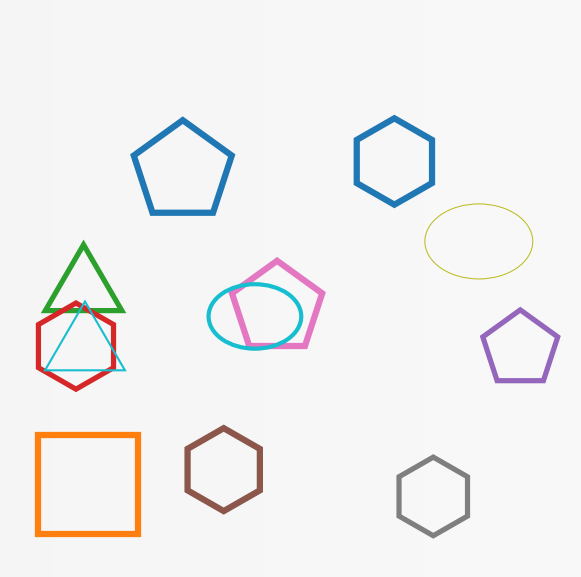[{"shape": "pentagon", "thickness": 3, "radius": 0.44, "center": [0.314, 0.702]}, {"shape": "hexagon", "thickness": 3, "radius": 0.37, "center": [0.679, 0.719]}, {"shape": "square", "thickness": 3, "radius": 0.43, "center": [0.152, 0.16]}, {"shape": "triangle", "thickness": 2.5, "radius": 0.38, "center": [0.144, 0.499]}, {"shape": "hexagon", "thickness": 2.5, "radius": 0.37, "center": [0.131, 0.4]}, {"shape": "pentagon", "thickness": 2.5, "radius": 0.34, "center": [0.895, 0.395]}, {"shape": "hexagon", "thickness": 3, "radius": 0.36, "center": [0.385, 0.186]}, {"shape": "pentagon", "thickness": 3, "radius": 0.41, "center": [0.477, 0.466]}, {"shape": "hexagon", "thickness": 2.5, "radius": 0.34, "center": [0.745, 0.14]}, {"shape": "oval", "thickness": 0.5, "radius": 0.46, "center": [0.824, 0.581]}, {"shape": "oval", "thickness": 2, "radius": 0.4, "center": [0.439, 0.451]}, {"shape": "triangle", "thickness": 1, "radius": 0.4, "center": [0.146, 0.398]}]